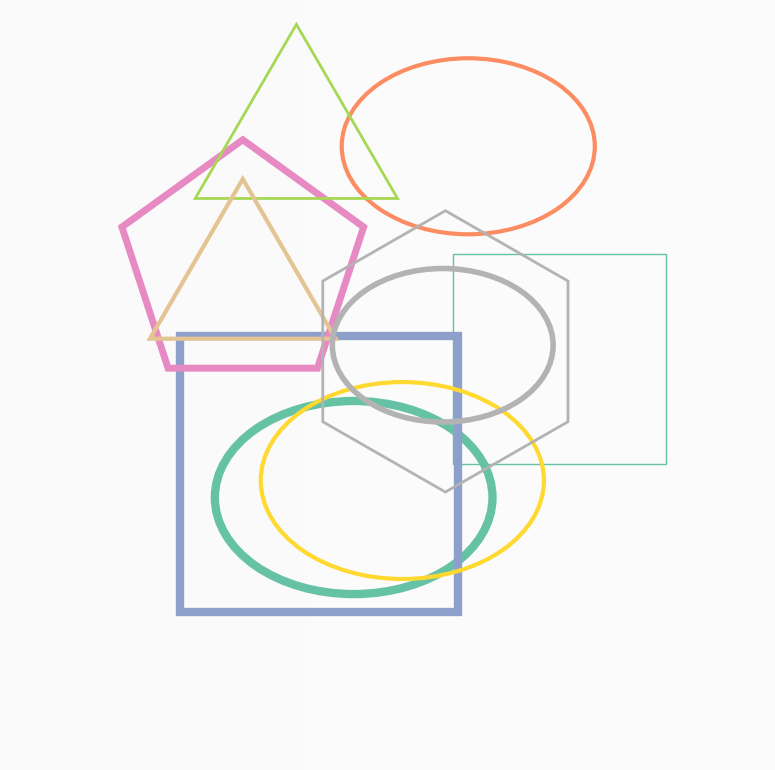[{"shape": "square", "thickness": 0.5, "radius": 0.68, "center": [0.722, 0.534]}, {"shape": "oval", "thickness": 3, "radius": 0.9, "center": [0.456, 0.354]}, {"shape": "oval", "thickness": 1.5, "radius": 0.82, "center": [0.604, 0.81]}, {"shape": "square", "thickness": 3, "radius": 0.9, "center": [0.412, 0.385]}, {"shape": "pentagon", "thickness": 2.5, "radius": 0.82, "center": [0.313, 0.655]}, {"shape": "triangle", "thickness": 1, "radius": 0.75, "center": [0.382, 0.818]}, {"shape": "oval", "thickness": 1.5, "radius": 0.91, "center": [0.519, 0.376]}, {"shape": "triangle", "thickness": 1.5, "radius": 0.69, "center": [0.313, 0.629]}, {"shape": "oval", "thickness": 2, "radius": 0.71, "center": [0.571, 0.552]}, {"shape": "hexagon", "thickness": 1, "radius": 0.91, "center": [0.575, 0.544]}]